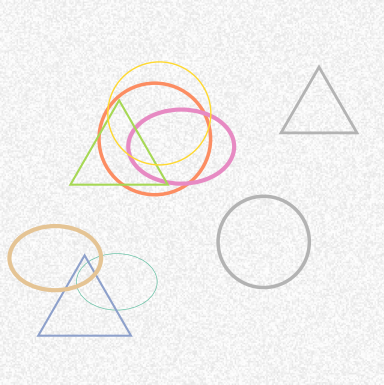[{"shape": "oval", "thickness": 0.5, "radius": 0.52, "center": [0.303, 0.268]}, {"shape": "circle", "thickness": 2.5, "radius": 0.72, "center": [0.402, 0.639]}, {"shape": "triangle", "thickness": 1.5, "radius": 0.7, "center": [0.22, 0.198]}, {"shape": "oval", "thickness": 3, "radius": 0.69, "center": [0.471, 0.619]}, {"shape": "triangle", "thickness": 1.5, "radius": 0.73, "center": [0.309, 0.593]}, {"shape": "circle", "thickness": 1, "radius": 0.67, "center": [0.414, 0.705]}, {"shape": "oval", "thickness": 3, "radius": 0.6, "center": [0.144, 0.33]}, {"shape": "circle", "thickness": 2.5, "radius": 0.59, "center": [0.685, 0.372]}, {"shape": "triangle", "thickness": 2, "radius": 0.57, "center": [0.829, 0.712]}]